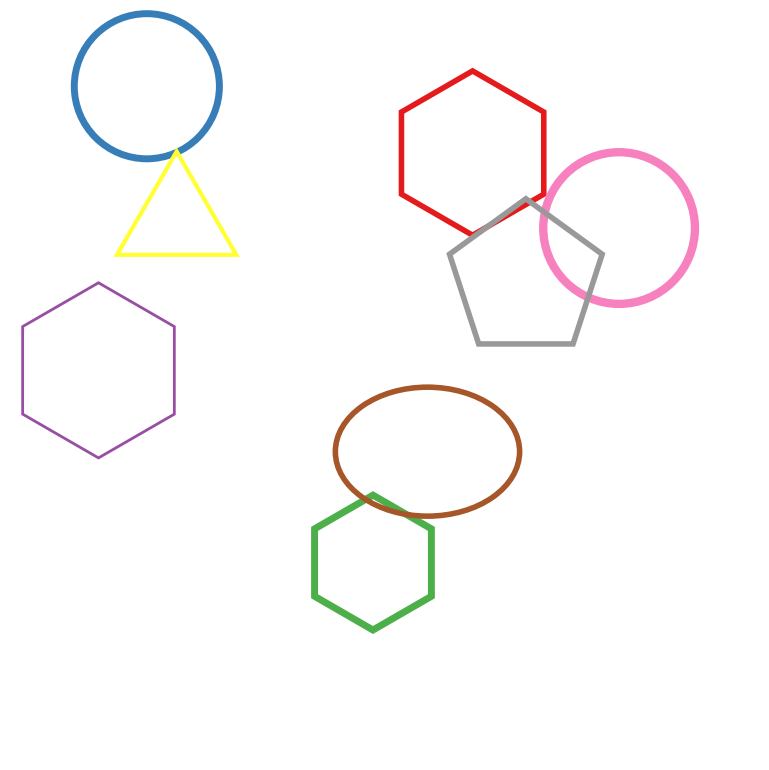[{"shape": "hexagon", "thickness": 2, "radius": 0.53, "center": [0.614, 0.801]}, {"shape": "circle", "thickness": 2.5, "radius": 0.47, "center": [0.191, 0.888]}, {"shape": "hexagon", "thickness": 2.5, "radius": 0.44, "center": [0.484, 0.269]}, {"shape": "hexagon", "thickness": 1, "radius": 0.57, "center": [0.128, 0.519]}, {"shape": "triangle", "thickness": 1.5, "radius": 0.45, "center": [0.229, 0.714]}, {"shape": "oval", "thickness": 2, "radius": 0.6, "center": [0.555, 0.413]}, {"shape": "circle", "thickness": 3, "radius": 0.49, "center": [0.804, 0.704]}, {"shape": "pentagon", "thickness": 2, "radius": 0.52, "center": [0.683, 0.638]}]